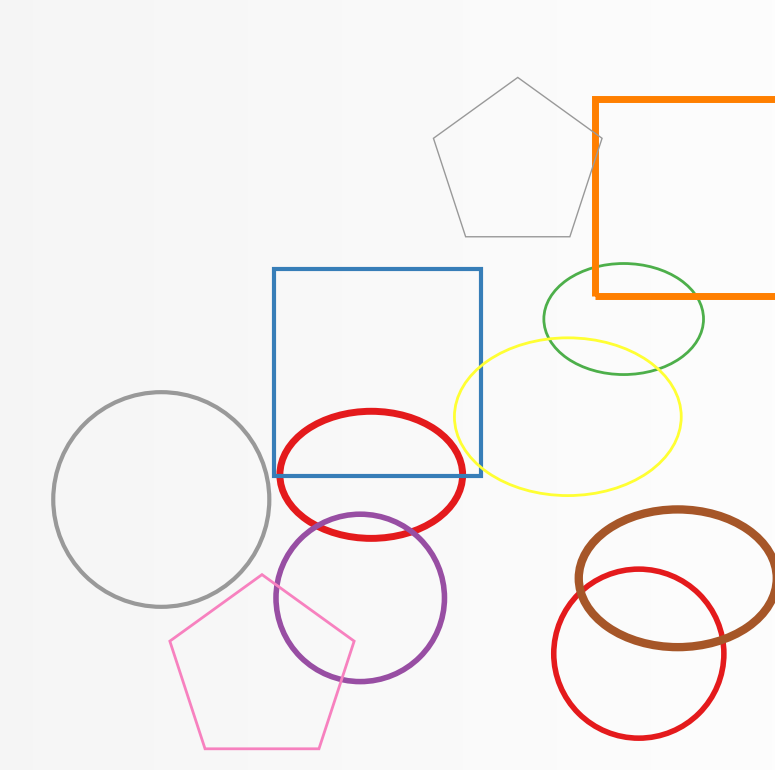[{"shape": "oval", "thickness": 2.5, "radius": 0.59, "center": [0.479, 0.383]}, {"shape": "circle", "thickness": 2, "radius": 0.55, "center": [0.824, 0.151]}, {"shape": "square", "thickness": 1.5, "radius": 0.67, "center": [0.487, 0.516]}, {"shape": "oval", "thickness": 1, "radius": 0.52, "center": [0.805, 0.586]}, {"shape": "circle", "thickness": 2, "radius": 0.54, "center": [0.465, 0.224]}, {"shape": "square", "thickness": 2.5, "radius": 0.64, "center": [0.896, 0.744]}, {"shape": "oval", "thickness": 1, "radius": 0.73, "center": [0.733, 0.459]}, {"shape": "oval", "thickness": 3, "radius": 0.64, "center": [0.875, 0.249]}, {"shape": "pentagon", "thickness": 1, "radius": 0.63, "center": [0.338, 0.129]}, {"shape": "pentagon", "thickness": 0.5, "radius": 0.57, "center": [0.668, 0.785]}, {"shape": "circle", "thickness": 1.5, "radius": 0.7, "center": [0.208, 0.351]}]